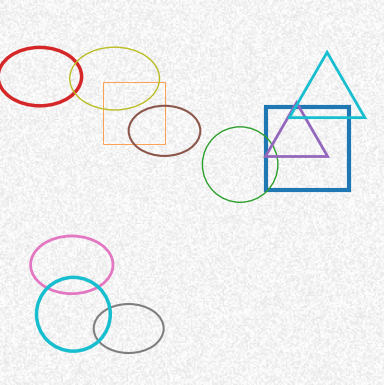[{"shape": "square", "thickness": 3, "radius": 0.54, "center": [0.798, 0.615]}, {"shape": "square", "thickness": 0.5, "radius": 0.41, "center": [0.349, 0.706]}, {"shape": "circle", "thickness": 1, "radius": 0.49, "center": [0.624, 0.573]}, {"shape": "oval", "thickness": 2.5, "radius": 0.54, "center": [0.104, 0.801]}, {"shape": "triangle", "thickness": 2, "radius": 0.47, "center": [0.77, 0.64]}, {"shape": "oval", "thickness": 1.5, "radius": 0.47, "center": [0.427, 0.66]}, {"shape": "oval", "thickness": 2, "radius": 0.54, "center": [0.186, 0.312]}, {"shape": "oval", "thickness": 1.5, "radius": 0.45, "center": [0.334, 0.147]}, {"shape": "oval", "thickness": 1, "radius": 0.58, "center": [0.298, 0.796]}, {"shape": "circle", "thickness": 2.5, "radius": 0.48, "center": [0.191, 0.184]}, {"shape": "triangle", "thickness": 2, "radius": 0.57, "center": [0.85, 0.751]}]